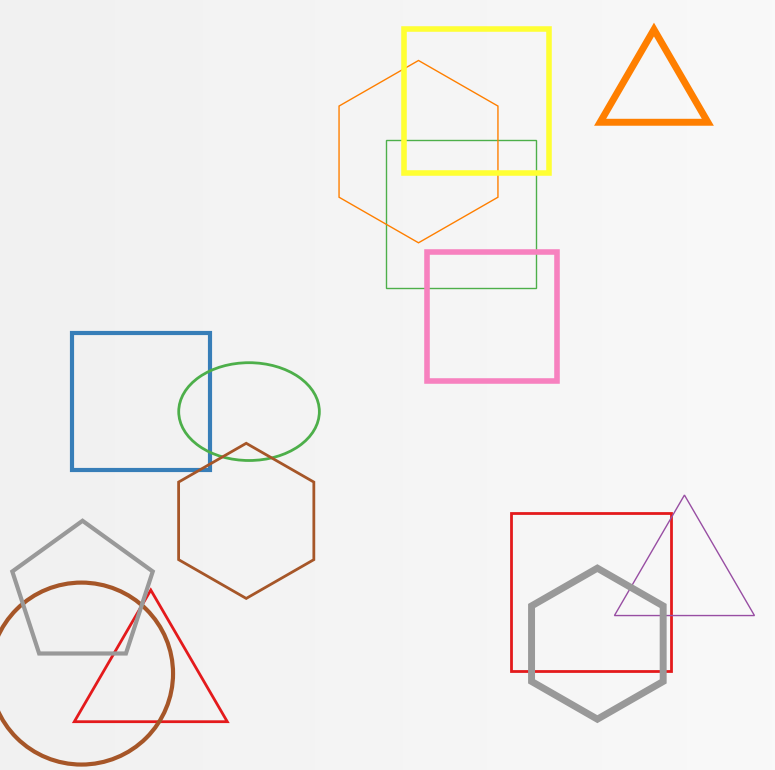[{"shape": "square", "thickness": 1, "radius": 0.51, "center": [0.763, 0.231]}, {"shape": "triangle", "thickness": 1, "radius": 0.57, "center": [0.195, 0.12]}, {"shape": "square", "thickness": 1.5, "radius": 0.45, "center": [0.182, 0.479]}, {"shape": "square", "thickness": 0.5, "radius": 0.48, "center": [0.595, 0.722]}, {"shape": "oval", "thickness": 1, "radius": 0.45, "center": [0.321, 0.465]}, {"shape": "triangle", "thickness": 0.5, "radius": 0.52, "center": [0.883, 0.253]}, {"shape": "hexagon", "thickness": 0.5, "radius": 0.59, "center": [0.54, 0.803]}, {"shape": "triangle", "thickness": 2.5, "radius": 0.4, "center": [0.844, 0.881]}, {"shape": "square", "thickness": 2, "radius": 0.47, "center": [0.615, 0.869]}, {"shape": "circle", "thickness": 1.5, "radius": 0.59, "center": [0.105, 0.125]}, {"shape": "hexagon", "thickness": 1, "radius": 0.5, "center": [0.318, 0.324]}, {"shape": "square", "thickness": 2, "radius": 0.42, "center": [0.635, 0.589]}, {"shape": "hexagon", "thickness": 2.5, "radius": 0.49, "center": [0.771, 0.164]}, {"shape": "pentagon", "thickness": 1.5, "radius": 0.48, "center": [0.106, 0.228]}]